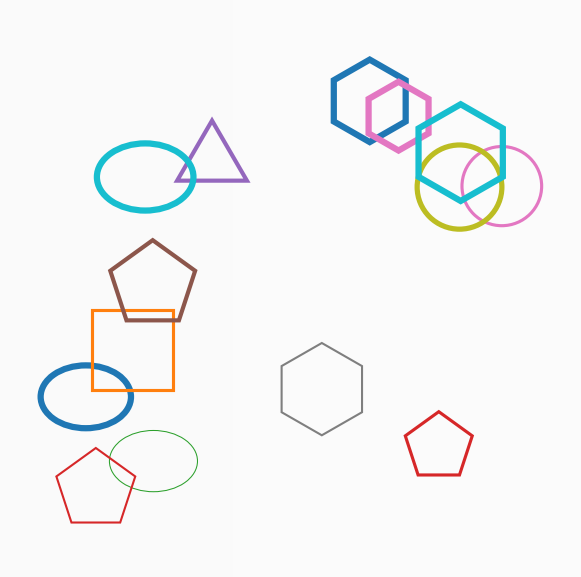[{"shape": "oval", "thickness": 3, "radius": 0.39, "center": [0.148, 0.312]}, {"shape": "hexagon", "thickness": 3, "radius": 0.36, "center": [0.636, 0.825]}, {"shape": "square", "thickness": 1.5, "radius": 0.35, "center": [0.228, 0.393]}, {"shape": "oval", "thickness": 0.5, "radius": 0.38, "center": [0.264, 0.201]}, {"shape": "pentagon", "thickness": 1.5, "radius": 0.3, "center": [0.755, 0.226]}, {"shape": "pentagon", "thickness": 1, "radius": 0.36, "center": [0.165, 0.152]}, {"shape": "triangle", "thickness": 2, "radius": 0.35, "center": [0.365, 0.721]}, {"shape": "pentagon", "thickness": 2, "radius": 0.38, "center": [0.263, 0.506]}, {"shape": "circle", "thickness": 1.5, "radius": 0.34, "center": [0.863, 0.677]}, {"shape": "hexagon", "thickness": 3, "radius": 0.3, "center": [0.686, 0.798]}, {"shape": "hexagon", "thickness": 1, "radius": 0.4, "center": [0.554, 0.325]}, {"shape": "circle", "thickness": 2.5, "radius": 0.36, "center": [0.791, 0.675]}, {"shape": "oval", "thickness": 3, "radius": 0.42, "center": [0.25, 0.693]}, {"shape": "hexagon", "thickness": 3, "radius": 0.42, "center": [0.793, 0.735]}]